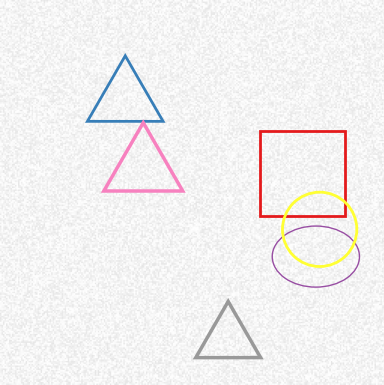[{"shape": "square", "thickness": 2, "radius": 0.55, "center": [0.785, 0.549]}, {"shape": "triangle", "thickness": 2, "radius": 0.57, "center": [0.325, 0.742]}, {"shape": "oval", "thickness": 1, "radius": 0.57, "center": [0.82, 0.334]}, {"shape": "circle", "thickness": 2, "radius": 0.48, "center": [0.83, 0.404]}, {"shape": "triangle", "thickness": 2.5, "radius": 0.59, "center": [0.372, 0.563]}, {"shape": "triangle", "thickness": 2.5, "radius": 0.49, "center": [0.593, 0.12]}]